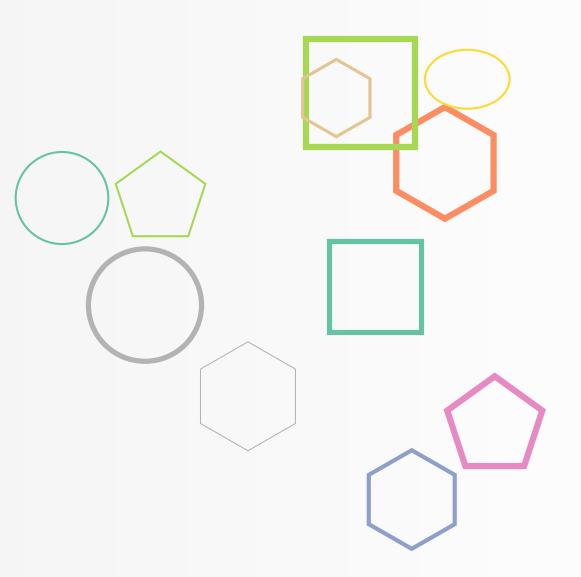[{"shape": "circle", "thickness": 1, "radius": 0.4, "center": [0.107, 0.656]}, {"shape": "square", "thickness": 2.5, "radius": 0.39, "center": [0.645, 0.502]}, {"shape": "hexagon", "thickness": 3, "radius": 0.48, "center": [0.765, 0.717]}, {"shape": "hexagon", "thickness": 2, "radius": 0.43, "center": [0.708, 0.134]}, {"shape": "pentagon", "thickness": 3, "radius": 0.43, "center": [0.851, 0.262]}, {"shape": "pentagon", "thickness": 1, "radius": 0.41, "center": [0.276, 0.656]}, {"shape": "square", "thickness": 3, "radius": 0.47, "center": [0.62, 0.838]}, {"shape": "oval", "thickness": 1, "radius": 0.36, "center": [0.804, 0.862]}, {"shape": "hexagon", "thickness": 1.5, "radius": 0.33, "center": [0.579, 0.829]}, {"shape": "circle", "thickness": 2.5, "radius": 0.49, "center": [0.249, 0.471]}, {"shape": "hexagon", "thickness": 0.5, "radius": 0.47, "center": [0.427, 0.313]}]